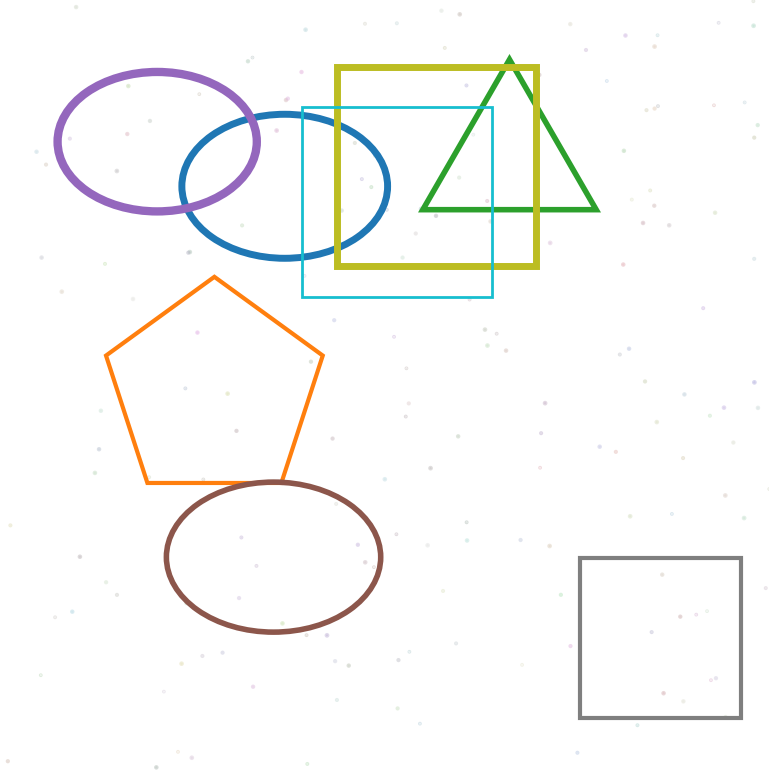[{"shape": "oval", "thickness": 2.5, "radius": 0.67, "center": [0.37, 0.758]}, {"shape": "pentagon", "thickness": 1.5, "radius": 0.74, "center": [0.278, 0.492]}, {"shape": "triangle", "thickness": 2, "radius": 0.65, "center": [0.662, 0.793]}, {"shape": "oval", "thickness": 3, "radius": 0.65, "center": [0.204, 0.816]}, {"shape": "oval", "thickness": 2, "radius": 0.7, "center": [0.355, 0.276]}, {"shape": "square", "thickness": 1.5, "radius": 0.52, "center": [0.858, 0.171]}, {"shape": "square", "thickness": 2.5, "radius": 0.65, "center": [0.567, 0.784]}, {"shape": "square", "thickness": 1, "radius": 0.62, "center": [0.515, 0.738]}]